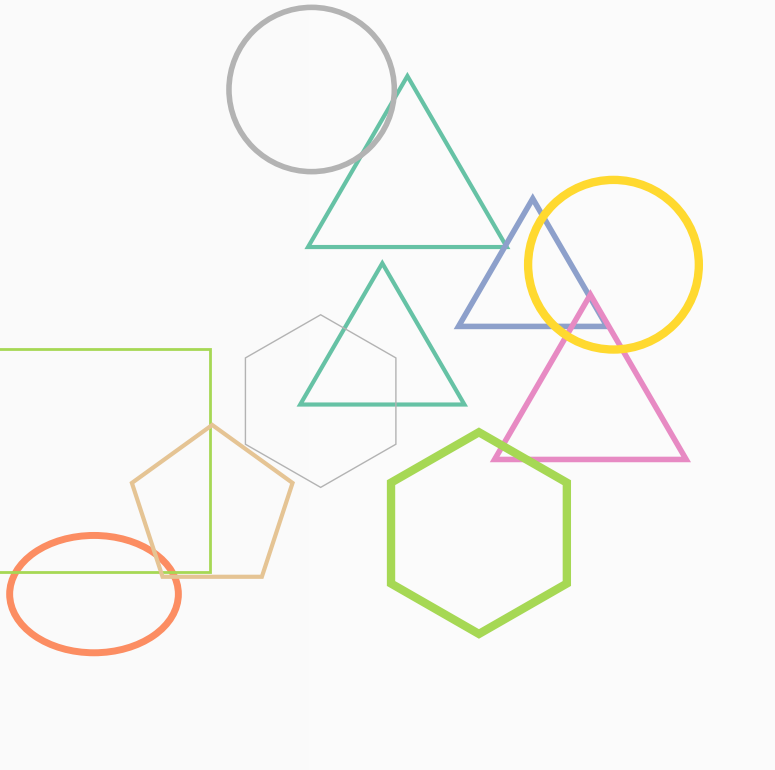[{"shape": "triangle", "thickness": 1.5, "radius": 0.61, "center": [0.493, 0.536]}, {"shape": "triangle", "thickness": 1.5, "radius": 0.74, "center": [0.526, 0.753]}, {"shape": "oval", "thickness": 2.5, "radius": 0.54, "center": [0.121, 0.228]}, {"shape": "triangle", "thickness": 2, "radius": 0.55, "center": [0.687, 0.631]}, {"shape": "triangle", "thickness": 2, "radius": 0.71, "center": [0.762, 0.475]}, {"shape": "square", "thickness": 1, "radius": 0.73, "center": [0.126, 0.402]}, {"shape": "hexagon", "thickness": 3, "radius": 0.65, "center": [0.618, 0.308]}, {"shape": "circle", "thickness": 3, "radius": 0.55, "center": [0.792, 0.656]}, {"shape": "pentagon", "thickness": 1.5, "radius": 0.54, "center": [0.274, 0.339]}, {"shape": "circle", "thickness": 2, "radius": 0.53, "center": [0.402, 0.884]}, {"shape": "hexagon", "thickness": 0.5, "radius": 0.56, "center": [0.414, 0.479]}]